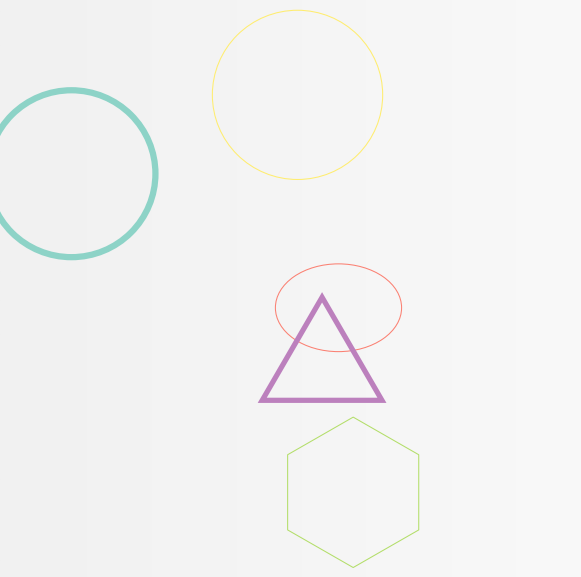[{"shape": "circle", "thickness": 3, "radius": 0.72, "center": [0.123, 0.698]}, {"shape": "oval", "thickness": 0.5, "radius": 0.54, "center": [0.582, 0.466]}, {"shape": "hexagon", "thickness": 0.5, "radius": 0.65, "center": [0.608, 0.147]}, {"shape": "triangle", "thickness": 2.5, "radius": 0.59, "center": [0.554, 0.365]}, {"shape": "circle", "thickness": 0.5, "radius": 0.73, "center": [0.512, 0.835]}]